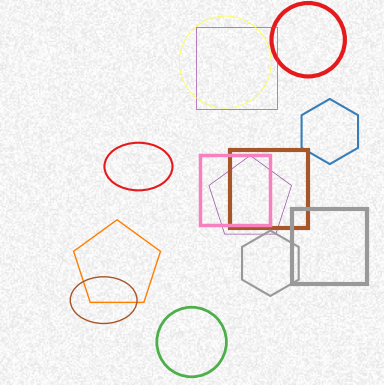[{"shape": "circle", "thickness": 3, "radius": 0.48, "center": [0.801, 0.897]}, {"shape": "oval", "thickness": 1.5, "radius": 0.44, "center": [0.36, 0.567]}, {"shape": "hexagon", "thickness": 1.5, "radius": 0.42, "center": [0.857, 0.658]}, {"shape": "circle", "thickness": 2, "radius": 0.45, "center": [0.498, 0.112]}, {"shape": "pentagon", "thickness": 0.5, "radius": 0.56, "center": [0.65, 0.483]}, {"shape": "square", "thickness": 0.5, "radius": 0.53, "center": [0.614, 0.824]}, {"shape": "pentagon", "thickness": 1, "radius": 0.59, "center": [0.304, 0.311]}, {"shape": "circle", "thickness": 0.5, "radius": 0.6, "center": [0.585, 0.839]}, {"shape": "oval", "thickness": 1, "radius": 0.43, "center": [0.269, 0.22]}, {"shape": "square", "thickness": 3, "radius": 0.51, "center": [0.699, 0.51]}, {"shape": "square", "thickness": 2.5, "radius": 0.45, "center": [0.611, 0.506]}, {"shape": "hexagon", "thickness": 1.5, "radius": 0.42, "center": [0.702, 0.316]}, {"shape": "square", "thickness": 3, "radius": 0.49, "center": [0.855, 0.361]}]